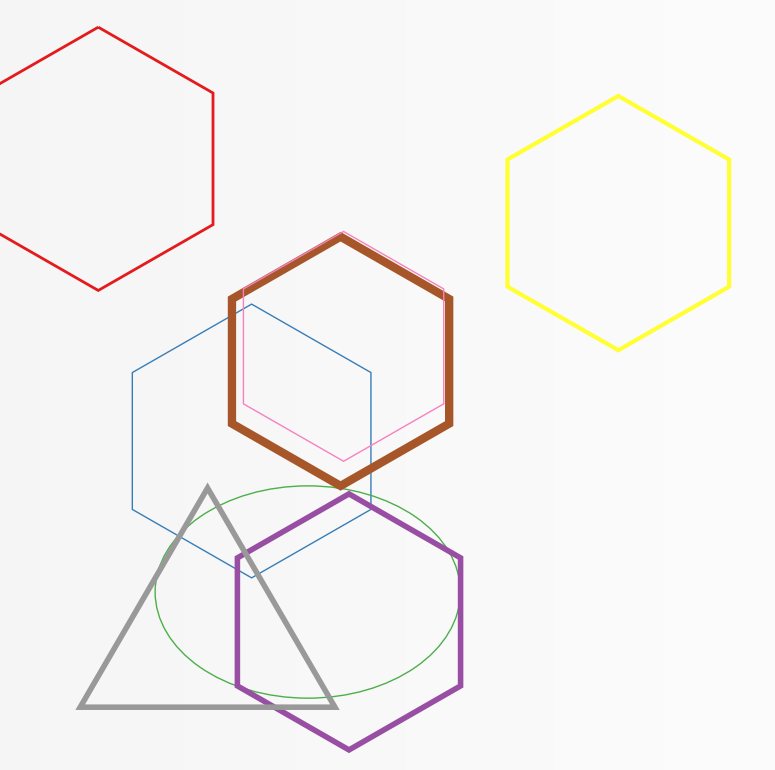[{"shape": "hexagon", "thickness": 1, "radius": 0.85, "center": [0.127, 0.794]}, {"shape": "hexagon", "thickness": 0.5, "radius": 0.89, "center": [0.325, 0.427]}, {"shape": "oval", "thickness": 0.5, "radius": 0.98, "center": [0.397, 0.231]}, {"shape": "hexagon", "thickness": 2, "radius": 0.83, "center": [0.45, 0.192]}, {"shape": "hexagon", "thickness": 1.5, "radius": 0.83, "center": [0.798, 0.71]}, {"shape": "hexagon", "thickness": 3, "radius": 0.81, "center": [0.439, 0.531]}, {"shape": "hexagon", "thickness": 0.5, "radius": 0.75, "center": [0.443, 0.55]}, {"shape": "triangle", "thickness": 2, "radius": 0.95, "center": [0.268, 0.176]}]